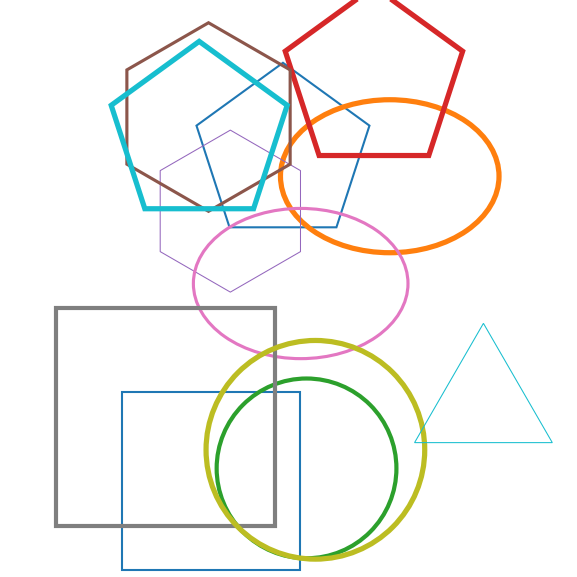[{"shape": "pentagon", "thickness": 1, "radius": 0.79, "center": [0.49, 0.733]}, {"shape": "square", "thickness": 1, "radius": 0.77, "center": [0.366, 0.167]}, {"shape": "oval", "thickness": 2.5, "radius": 0.95, "center": [0.675, 0.694]}, {"shape": "circle", "thickness": 2, "radius": 0.78, "center": [0.531, 0.188]}, {"shape": "pentagon", "thickness": 2.5, "radius": 0.81, "center": [0.648, 0.861]}, {"shape": "hexagon", "thickness": 0.5, "radius": 0.7, "center": [0.399, 0.634]}, {"shape": "hexagon", "thickness": 1.5, "radius": 0.82, "center": [0.361, 0.796]}, {"shape": "oval", "thickness": 1.5, "radius": 0.93, "center": [0.521, 0.508]}, {"shape": "square", "thickness": 2, "radius": 0.94, "center": [0.287, 0.277]}, {"shape": "circle", "thickness": 2.5, "radius": 0.95, "center": [0.546, 0.22]}, {"shape": "pentagon", "thickness": 2.5, "radius": 0.8, "center": [0.345, 0.767]}, {"shape": "triangle", "thickness": 0.5, "radius": 0.69, "center": [0.837, 0.302]}]